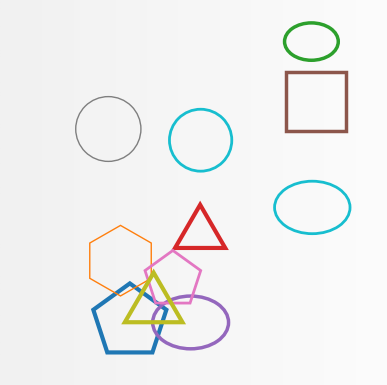[{"shape": "pentagon", "thickness": 3, "radius": 0.5, "center": [0.335, 0.165]}, {"shape": "hexagon", "thickness": 1, "radius": 0.46, "center": [0.311, 0.323]}, {"shape": "oval", "thickness": 2.5, "radius": 0.35, "center": [0.804, 0.892]}, {"shape": "triangle", "thickness": 3, "radius": 0.37, "center": [0.517, 0.393]}, {"shape": "oval", "thickness": 2.5, "radius": 0.49, "center": [0.492, 0.162]}, {"shape": "square", "thickness": 2.5, "radius": 0.39, "center": [0.815, 0.736]}, {"shape": "pentagon", "thickness": 2, "radius": 0.38, "center": [0.446, 0.274]}, {"shape": "circle", "thickness": 1, "radius": 0.42, "center": [0.28, 0.665]}, {"shape": "triangle", "thickness": 3, "radius": 0.43, "center": [0.396, 0.206]}, {"shape": "oval", "thickness": 2, "radius": 0.49, "center": [0.806, 0.461]}, {"shape": "circle", "thickness": 2, "radius": 0.4, "center": [0.518, 0.636]}]